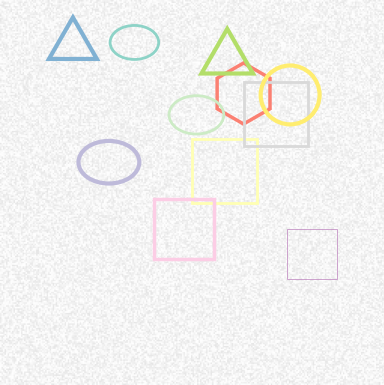[{"shape": "oval", "thickness": 2, "radius": 0.32, "center": [0.349, 0.89]}, {"shape": "square", "thickness": 2, "radius": 0.42, "center": [0.584, 0.556]}, {"shape": "oval", "thickness": 3, "radius": 0.4, "center": [0.283, 0.579]}, {"shape": "hexagon", "thickness": 2.5, "radius": 0.4, "center": [0.633, 0.757]}, {"shape": "triangle", "thickness": 3, "radius": 0.36, "center": [0.189, 0.883]}, {"shape": "triangle", "thickness": 3, "radius": 0.39, "center": [0.59, 0.848]}, {"shape": "square", "thickness": 2.5, "radius": 0.39, "center": [0.479, 0.405]}, {"shape": "square", "thickness": 2, "radius": 0.42, "center": [0.718, 0.705]}, {"shape": "square", "thickness": 0.5, "radius": 0.33, "center": [0.811, 0.34]}, {"shape": "oval", "thickness": 2, "radius": 0.36, "center": [0.51, 0.702]}, {"shape": "circle", "thickness": 3, "radius": 0.38, "center": [0.754, 0.753]}]